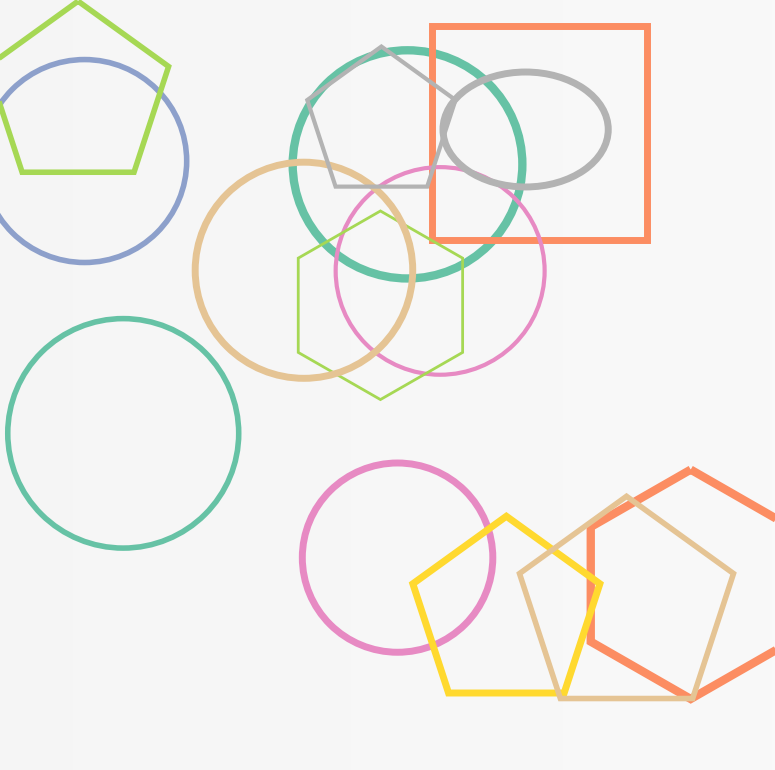[{"shape": "circle", "thickness": 2, "radius": 0.75, "center": [0.159, 0.437]}, {"shape": "circle", "thickness": 3, "radius": 0.74, "center": [0.526, 0.787]}, {"shape": "square", "thickness": 2.5, "radius": 0.7, "center": [0.696, 0.827]}, {"shape": "hexagon", "thickness": 3, "radius": 0.74, "center": [0.891, 0.241]}, {"shape": "circle", "thickness": 2, "radius": 0.66, "center": [0.109, 0.791]}, {"shape": "circle", "thickness": 2.5, "radius": 0.61, "center": [0.513, 0.276]}, {"shape": "circle", "thickness": 1.5, "radius": 0.67, "center": [0.568, 0.648]}, {"shape": "pentagon", "thickness": 2, "radius": 0.61, "center": [0.101, 0.876]}, {"shape": "hexagon", "thickness": 1, "radius": 0.61, "center": [0.491, 0.604]}, {"shape": "pentagon", "thickness": 2.5, "radius": 0.63, "center": [0.653, 0.203]}, {"shape": "circle", "thickness": 2.5, "radius": 0.7, "center": [0.392, 0.649]}, {"shape": "pentagon", "thickness": 2, "radius": 0.73, "center": [0.808, 0.21]}, {"shape": "pentagon", "thickness": 1.5, "radius": 0.5, "center": [0.492, 0.839]}, {"shape": "oval", "thickness": 2.5, "radius": 0.53, "center": [0.678, 0.832]}]